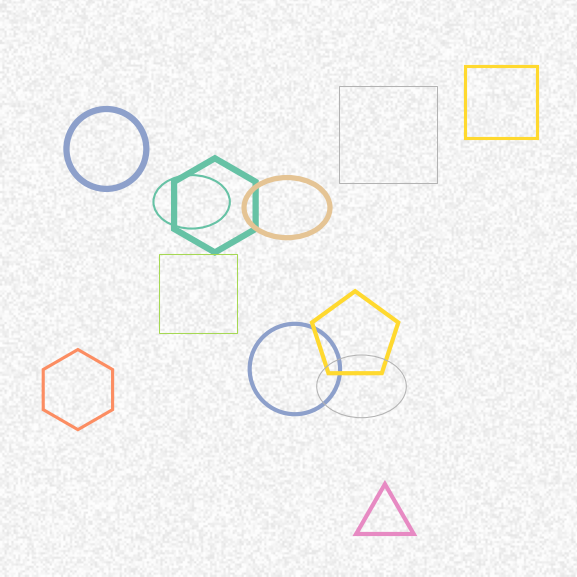[{"shape": "oval", "thickness": 1, "radius": 0.33, "center": [0.332, 0.65]}, {"shape": "hexagon", "thickness": 3, "radius": 0.41, "center": [0.372, 0.644]}, {"shape": "hexagon", "thickness": 1.5, "radius": 0.35, "center": [0.135, 0.325]}, {"shape": "circle", "thickness": 3, "radius": 0.35, "center": [0.184, 0.741]}, {"shape": "circle", "thickness": 2, "radius": 0.39, "center": [0.511, 0.36]}, {"shape": "triangle", "thickness": 2, "radius": 0.29, "center": [0.667, 0.103]}, {"shape": "square", "thickness": 0.5, "radius": 0.34, "center": [0.342, 0.491]}, {"shape": "square", "thickness": 1.5, "radius": 0.31, "center": [0.867, 0.823]}, {"shape": "pentagon", "thickness": 2, "radius": 0.39, "center": [0.615, 0.416]}, {"shape": "oval", "thickness": 2.5, "radius": 0.37, "center": [0.497, 0.64]}, {"shape": "square", "thickness": 0.5, "radius": 0.42, "center": [0.672, 0.766]}, {"shape": "oval", "thickness": 0.5, "radius": 0.39, "center": [0.626, 0.33]}]